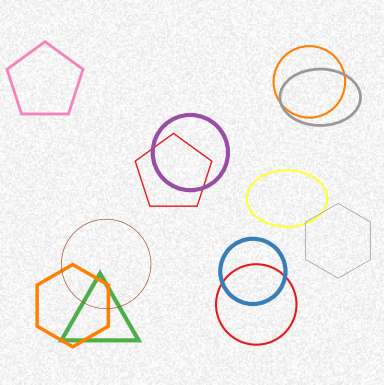[{"shape": "circle", "thickness": 1.5, "radius": 0.52, "center": [0.666, 0.209]}, {"shape": "pentagon", "thickness": 1, "radius": 0.52, "center": [0.451, 0.549]}, {"shape": "circle", "thickness": 3, "radius": 0.42, "center": [0.657, 0.295]}, {"shape": "triangle", "thickness": 3, "radius": 0.58, "center": [0.26, 0.174]}, {"shape": "circle", "thickness": 3, "radius": 0.49, "center": [0.494, 0.604]}, {"shape": "hexagon", "thickness": 2.5, "radius": 0.53, "center": [0.189, 0.206]}, {"shape": "circle", "thickness": 1.5, "radius": 0.46, "center": [0.804, 0.787]}, {"shape": "oval", "thickness": 1.5, "radius": 0.52, "center": [0.745, 0.484]}, {"shape": "circle", "thickness": 0.5, "radius": 0.58, "center": [0.276, 0.314]}, {"shape": "pentagon", "thickness": 2, "radius": 0.52, "center": [0.117, 0.788]}, {"shape": "oval", "thickness": 2, "radius": 0.52, "center": [0.832, 0.747]}, {"shape": "hexagon", "thickness": 0.5, "radius": 0.49, "center": [0.878, 0.374]}]